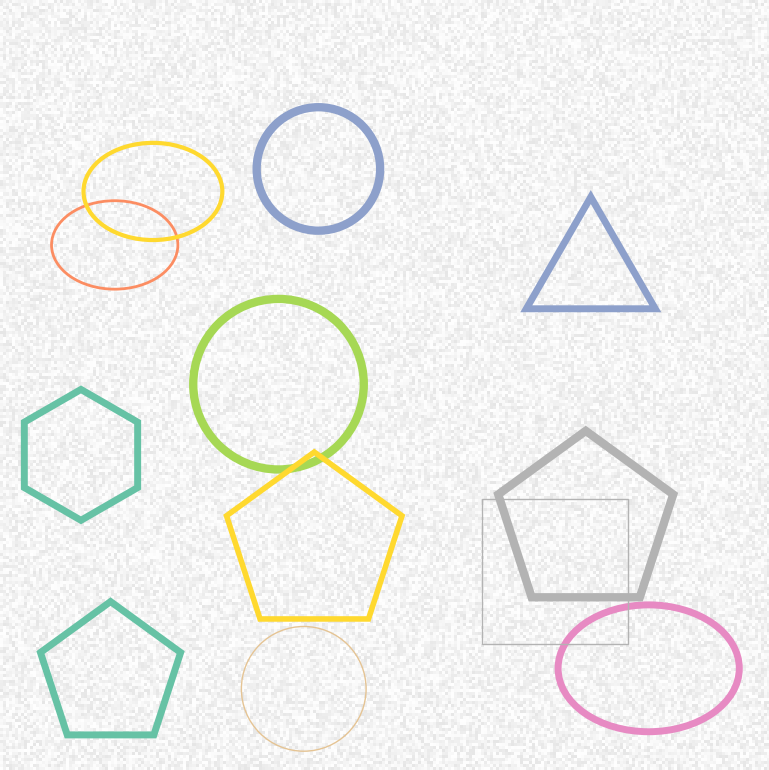[{"shape": "pentagon", "thickness": 2.5, "radius": 0.48, "center": [0.144, 0.123]}, {"shape": "hexagon", "thickness": 2.5, "radius": 0.42, "center": [0.105, 0.409]}, {"shape": "oval", "thickness": 1, "radius": 0.41, "center": [0.149, 0.682]}, {"shape": "triangle", "thickness": 2.5, "radius": 0.48, "center": [0.767, 0.647]}, {"shape": "circle", "thickness": 3, "radius": 0.4, "center": [0.414, 0.781]}, {"shape": "oval", "thickness": 2.5, "radius": 0.59, "center": [0.842, 0.132]}, {"shape": "circle", "thickness": 3, "radius": 0.55, "center": [0.362, 0.501]}, {"shape": "pentagon", "thickness": 2, "radius": 0.6, "center": [0.408, 0.293]}, {"shape": "oval", "thickness": 1.5, "radius": 0.45, "center": [0.199, 0.751]}, {"shape": "circle", "thickness": 0.5, "radius": 0.4, "center": [0.394, 0.105]}, {"shape": "pentagon", "thickness": 3, "radius": 0.6, "center": [0.761, 0.321]}, {"shape": "square", "thickness": 0.5, "radius": 0.47, "center": [0.721, 0.258]}]